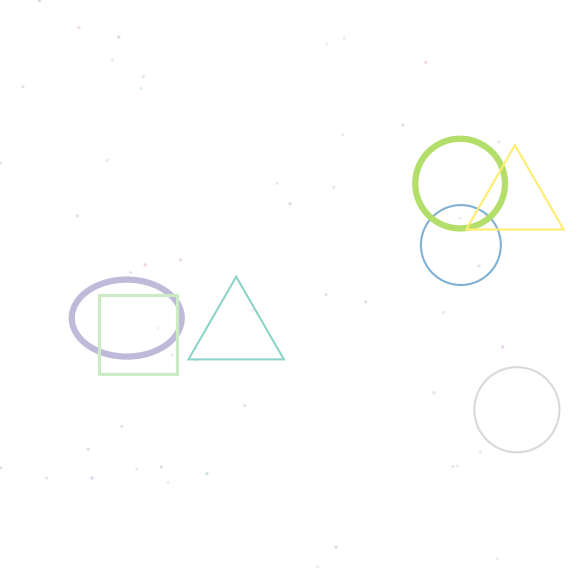[{"shape": "triangle", "thickness": 1, "radius": 0.48, "center": [0.409, 0.424]}, {"shape": "oval", "thickness": 3, "radius": 0.48, "center": [0.219, 0.448]}, {"shape": "circle", "thickness": 1, "radius": 0.35, "center": [0.798, 0.575]}, {"shape": "circle", "thickness": 3, "radius": 0.39, "center": [0.797, 0.681]}, {"shape": "circle", "thickness": 1, "radius": 0.37, "center": [0.895, 0.29]}, {"shape": "square", "thickness": 1.5, "radius": 0.34, "center": [0.239, 0.42]}, {"shape": "triangle", "thickness": 1, "radius": 0.49, "center": [0.892, 0.65]}]